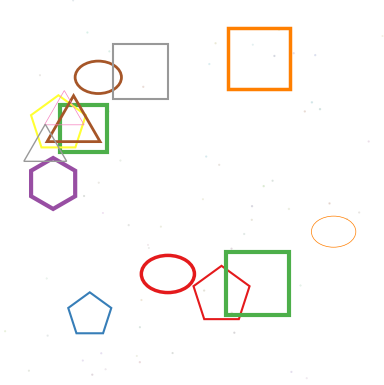[{"shape": "pentagon", "thickness": 1.5, "radius": 0.38, "center": [0.575, 0.233]}, {"shape": "oval", "thickness": 2.5, "radius": 0.34, "center": [0.436, 0.288]}, {"shape": "pentagon", "thickness": 1.5, "radius": 0.29, "center": [0.233, 0.182]}, {"shape": "square", "thickness": 3, "radius": 0.31, "center": [0.216, 0.667]}, {"shape": "square", "thickness": 3, "radius": 0.41, "center": [0.668, 0.263]}, {"shape": "hexagon", "thickness": 3, "radius": 0.33, "center": [0.138, 0.523]}, {"shape": "square", "thickness": 2.5, "radius": 0.4, "center": [0.672, 0.847]}, {"shape": "oval", "thickness": 0.5, "radius": 0.29, "center": [0.867, 0.398]}, {"shape": "pentagon", "thickness": 1.5, "radius": 0.37, "center": [0.152, 0.678]}, {"shape": "triangle", "thickness": 2, "radius": 0.4, "center": [0.191, 0.672]}, {"shape": "oval", "thickness": 2, "radius": 0.3, "center": [0.255, 0.799]}, {"shape": "triangle", "thickness": 0.5, "radius": 0.3, "center": [0.167, 0.705]}, {"shape": "triangle", "thickness": 1, "radius": 0.32, "center": [0.118, 0.613]}, {"shape": "square", "thickness": 1.5, "radius": 0.36, "center": [0.364, 0.815]}]